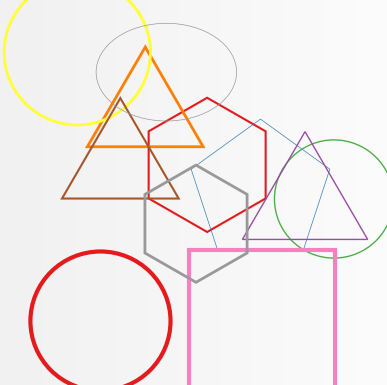[{"shape": "circle", "thickness": 3, "radius": 0.9, "center": [0.259, 0.166]}, {"shape": "hexagon", "thickness": 1.5, "radius": 0.87, "center": [0.535, 0.572]}, {"shape": "pentagon", "thickness": 0.5, "radius": 0.94, "center": [0.672, 0.502]}, {"shape": "circle", "thickness": 1, "radius": 0.77, "center": [0.862, 0.483]}, {"shape": "triangle", "thickness": 1, "radius": 0.93, "center": [0.787, 0.471]}, {"shape": "triangle", "thickness": 2, "radius": 0.86, "center": [0.375, 0.705]}, {"shape": "circle", "thickness": 2, "radius": 0.94, "center": [0.199, 0.864]}, {"shape": "triangle", "thickness": 1.5, "radius": 0.87, "center": [0.311, 0.571]}, {"shape": "square", "thickness": 3, "radius": 0.94, "center": [0.675, 0.162]}, {"shape": "oval", "thickness": 0.5, "radius": 0.91, "center": [0.429, 0.813]}, {"shape": "hexagon", "thickness": 2, "radius": 0.76, "center": [0.506, 0.419]}]